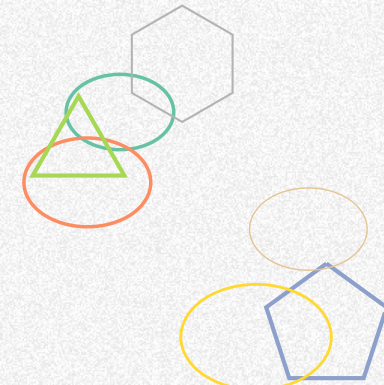[{"shape": "oval", "thickness": 2.5, "radius": 0.7, "center": [0.311, 0.709]}, {"shape": "oval", "thickness": 2.5, "radius": 0.82, "center": [0.227, 0.526]}, {"shape": "pentagon", "thickness": 3, "radius": 0.82, "center": [0.848, 0.151]}, {"shape": "triangle", "thickness": 3, "radius": 0.69, "center": [0.204, 0.613]}, {"shape": "oval", "thickness": 2, "radius": 0.98, "center": [0.665, 0.125]}, {"shape": "oval", "thickness": 1, "radius": 0.76, "center": [0.801, 0.405]}, {"shape": "hexagon", "thickness": 1.5, "radius": 0.76, "center": [0.473, 0.834]}]